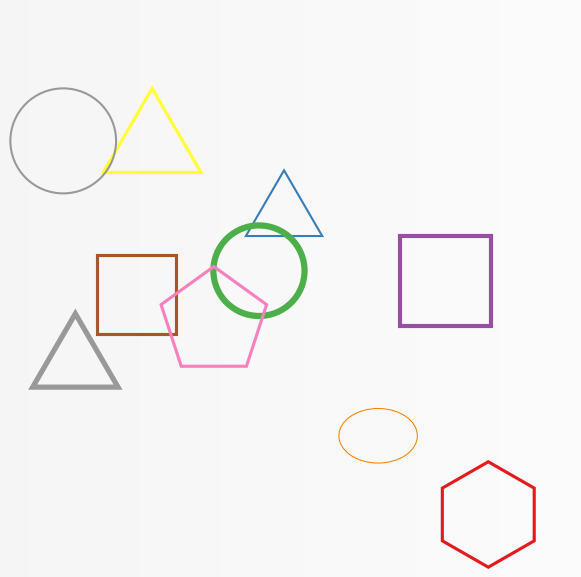[{"shape": "hexagon", "thickness": 1.5, "radius": 0.46, "center": [0.84, 0.108]}, {"shape": "triangle", "thickness": 1, "radius": 0.38, "center": [0.489, 0.628]}, {"shape": "circle", "thickness": 3, "radius": 0.39, "center": [0.446, 0.53]}, {"shape": "square", "thickness": 2, "radius": 0.39, "center": [0.767, 0.513]}, {"shape": "oval", "thickness": 0.5, "radius": 0.34, "center": [0.651, 0.245]}, {"shape": "triangle", "thickness": 1.5, "radius": 0.49, "center": [0.262, 0.749]}, {"shape": "square", "thickness": 1.5, "radius": 0.34, "center": [0.234, 0.489]}, {"shape": "pentagon", "thickness": 1.5, "radius": 0.48, "center": [0.368, 0.442]}, {"shape": "triangle", "thickness": 2.5, "radius": 0.42, "center": [0.13, 0.371]}, {"shape": "circle", "thickness": 1, "radius": 0.45, "center": [0.109, 0.755]}]